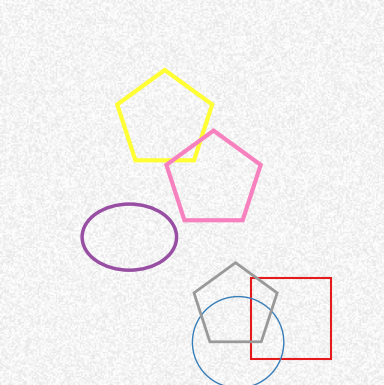[{"shape": "square", "thickness": 1.5, "radius": 0.52, "center": [0.756, 0.173]}, {"shape": "circle", "thickness": 1, "radius": 0.59, "center": [0.618, 0.111]}, {"shape": "oval", "thickness": 2.5, "radius": 0.61, "center": [0.336, 0.384]}, {"shape": "pentagon", "thickness": 3, "radius": 0.65, "center": [0.428, 0.689]}, {"shape": "pentagon", "thickness": 3, "radius": 0.64, "center": [0.555, 0.532]}, {"shape": "pentagon", "thickness": 2, "radius": 0.57, "center": [0.612, 0.204]}]